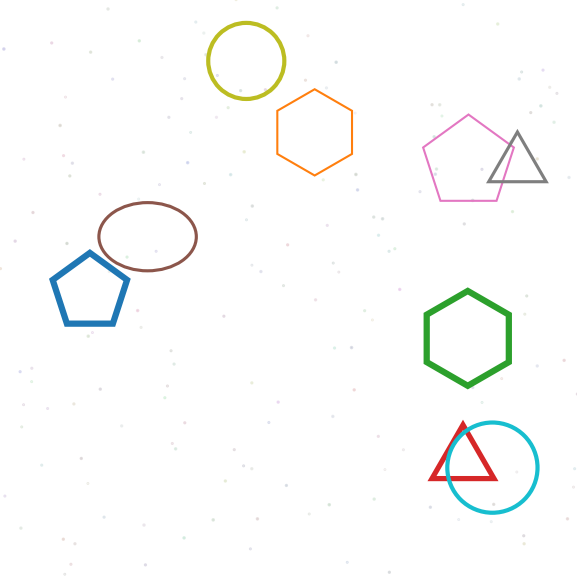[{"shape": "pentagon", "thickness": 3, "radius": 0.34, "center": [0.156, 0.493]}, {"shape": "hexagon", "thickness": 1, "radius": 0.37, "center": [0.545, 0.77]}, {"shape": "hexagon", "thickness": 3, "radius": 0.41, "center": [0.81, 0.413]}, {"shape": "triangle", "thickness": 2.5, "radius": 0.31, "center": [0.802, 0.201]}, {"shape": "oval", "thickness": 1.5, "radius": 0.42, "center": [0.256, 0.589]}, {"shape": "pentagon", "thickness": 1, "radius": 0.41, "center": [0.811, 0.718]}, {"shape": "triangle", "thickness": 1.5, "radius": 0.29, "center": [0.896, 0.713]}, {"shape": "circle", "thickness": 2, "radius": 0.33, "center": [0.426, 0.894]}, {"shape": "circle", "thickness": 2, "radius": 0.39, "center": [0.853, 0.189]}]